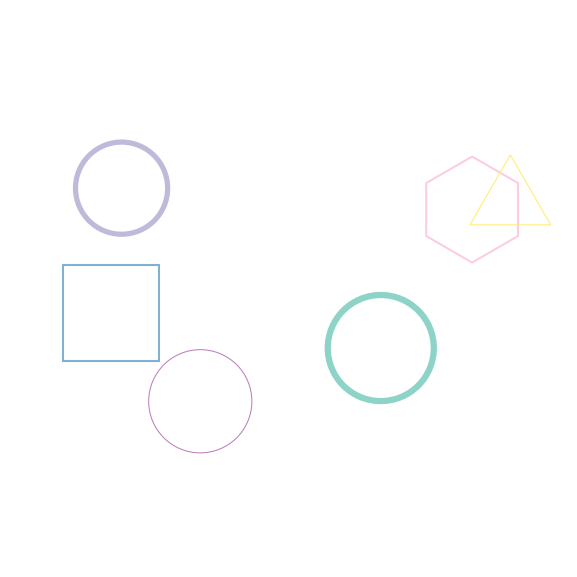[{"shape": "circle", "thickness": 3, "radius": 0.46, "center": [0.659, 0.396]}, {"shape": "circle", "thickness": 2.5, "radius": 0.4, "center": [0.211, 0.673]}, {"shape": "square", "thickness": 1, "radius": 0.42, "center": [0.192, 0.458]}, {"shape": "hexagon", "thickness": 1, "radius": 0.46, "center": [0.818, 0.636]}, {"shape": "circle", "thickness": 0.5, "radius": 0.45, "center": [0.347, 0.304]}, {"shape": "triangle", "thickness": 0.5, "radius": 0.4, "center": [0.884, 0.65]}]